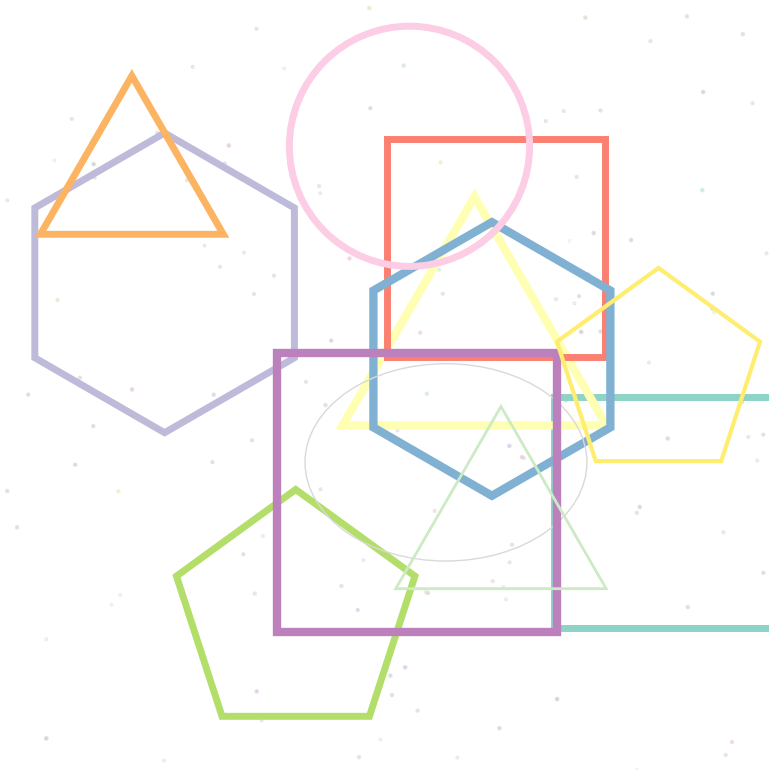[{"shape": "square", "thickness": 2.5, "radius": 0.75, "center": [0.87, 0.335]}, {"shape": "triangle", "thickness": 3, "radius": 0.99, "center": [0.616, 0.546]}, {"shape": "hexagon", "thickness": 2.5, "radius": 0.97, "center": [0.214, 0.633]}, {"shape": "square", "thickness": 2.5, "radius": 0.71, "center": [0.645, 0.678]}, {"shape": "hexagon", "thickness": 3, "radius": 0.89, "center": [0.639, 0.534]}, {"shape": "triangle", "thickness": 2.5, "radius": 0.69, "center": [0.171, 0.764]}, {"shape": "pentagon", "thickness": 2.5, "radius": 0.81, "center": [0.384, 0.201]}, {"shape": "circle", "thickness": 2.5, "radius": 0.78, "center": [0.532, 0.81]}, {"shape": "oval", "thickness": 0.5, "radius": 0.92, "center": [0.579, 0.4]}, {"shape": "square", "thickness": 3, "radius": 0.91, "center": [0.541, 0.36]}, {"shape": "triangle", "thickness": 1, "radius": 0.79, "center": [0.651, 0.314]}, {"shape": "pentagon", "thickness": 1.5, "radius": 0.69, "center": [0.855, 0.513]}]